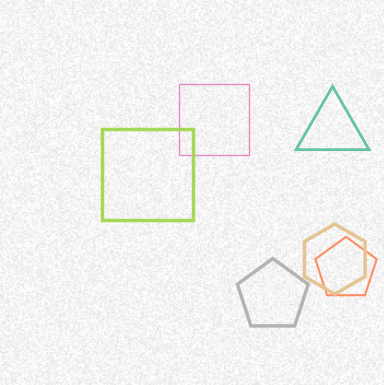[{"shape": "triangle", "thickness": 2, "radius": 0.55, "center": [0.864, 0.666]}, {"shape": "pentagon", "thickness": 1.5, "radius": 0.42, "center": [0.899, 0.301]}, {"shape": "square", "thickness": 1, "radius": 0.46, "center": [0.555, 0.689]}, {"shape": "square", "thickness": 2.5, "radius": 0.59, "center": [0.384, 0.547]}, {"shape": "hexagon", "thickness": 2.5, "radius": 0.45, "center": [0.87, 0.327]}, {"shape": "pentagon", "thickness": 2.5, "radius": 0.48, "center": [0.709, 0.232]}]